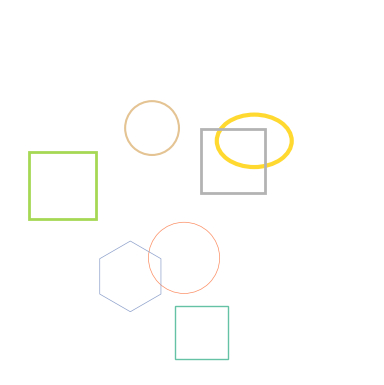[{"shape": "square", "thickness": 1, "radius": 0.34, "center": [0.523, 0.137]}, {"shape": "circle", "thickness": 0.5, "radius": 0.46, "center": [0.478, 0.33]}, {"shape": "hexagon", "thickness": 0.5, "radius": 0.46, "center": [0.339, 0.282]}, {"shape": "square", "thickness": 2, "radius": 0.43, "center": [0.162, 0.518]}, {"shape": "oval", "thickness": 3, "radius": 0.49, "center": [0.66, 0.634]}, {"shape": "circle", "thickness": 1.5, "radius": 0.35, "center": [0.395, 0.667]}, {"shape": "square", "thickness": 2, "radius": 0.41, "center": [0.605, 0.581]}]